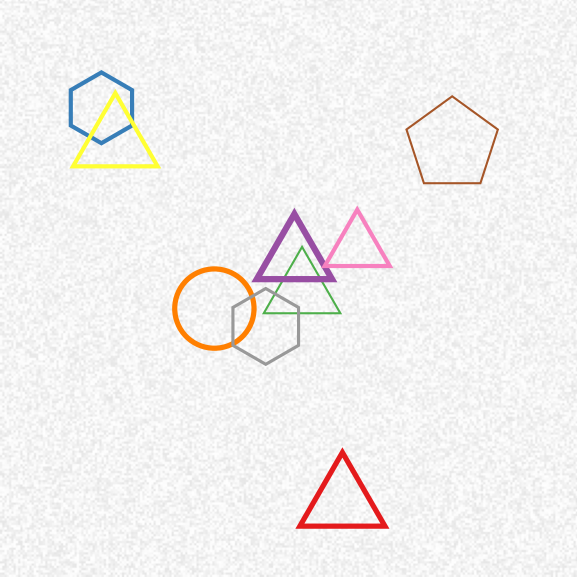[{"shape": "triangle", "thickness": 2.5, "radius": 0.43, "center": [0.593, 0.131]}, {"shape": "hexagon", "thickness": 2, "radius": 0.31, "center": [0.176, 0.812]}, {"shape": "triangle", "thickness": 1, "radius": 0.38, "center": [0.523, 0.495]}, {"shape": "triangle", "thickness": 3, "radius": 0.38, "center": [0.51, 0.553]}, {"shape": "circle", "thickness": 2.5, "radius": 0.34, "center": [0.371, 0.465]}, {"shape": "triangle", "thickness": 2, "radius": 0.42, "center": [0.2, 0.753]}, {"shape": "pentagon", "thickness": 1, "radius": 0.42, "center": [0.783, 0.749]}, {"shape": "triangle", "thickness": 2, "radius": 0.33, "center": [0.619, 0.571]}, {"shape": "hexagon", "thickness": 1.5, "radius": 0.33, "center": [0.46, 0.434]}]